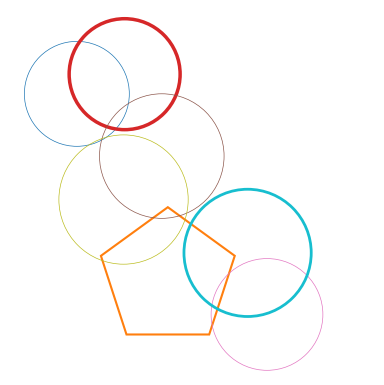[{"shape": "circle", "thickness": 0.5, "radius": 0.68, "center": [0.2, 0.756]}, {"shape": "pentagon", "thickness": 1.5, "radius": 0.91, "center": [0.436, 0.279]}, {"shape": "circle", "thickness": 2.5, "radius": 0.72, "center": [0.324, 0.807]}, {"shape": "circle", "thickness": 0.5, "radius": 0.81, "center": [0.42, 0.595]}, {"shape": "circle", "thickness": 0.5, "radius": 0.73, "center": [0.693, 0.183]}, {"shape": "circle", "thickness": 0.5, "radius": 0.84, "center": [0.321, 0.482]}, {"shape": "circle", "thickness": 2, "radius": 0.83, "center": [0.643, 0.343]}]